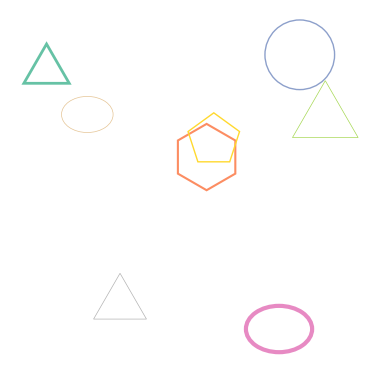[{"shape": "triangle", "thickness": 2, "radius": 0.34, "center": [0.121, 0.818]}, {"shape": "hexagon", "thickness": 1.5, "radius": 0.43, "center": [0.537, 0.592]}, {"shape": "circle", "thickness": 1, "radius": 0.45, "center": [0.779, 0.858]}, {"shape": "oval", "thickness": 3, "radius": 0.43, "center": [0.725, 0.145]}, {"shape": "triangle", "thickness": 0.5, "radius": 0.49, "center": [0.845, 0.692]}, {"shape": "pentagon", "thickness": 1, "radius": 0.35, "center": [0.555, 0.637]}, {"shape": "oval", "thickness": 0.5, "radius": 0.34, "center": [0.227, 0.703]}, {"shape": "triangle", "thickness": 0.5, "radius": 0.4, "center": [0.312, 0.211]}]